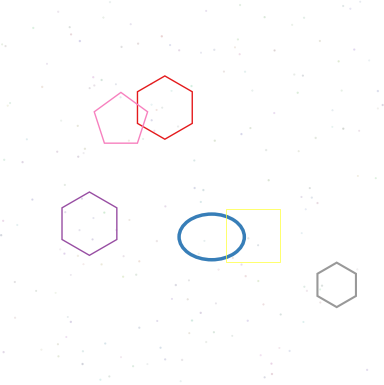[{"shape": "hexagon", "thickness": 1, "radius": 0.41, "center": [0.428, 0.721]}, {"shape": "oval", "thickness": 2.5, "radius": 0.42, "center": [0.55, 0.385]}, {"shape": "hexagon", "thickness": 1, "radius": 0.41, "center": [0.232, 0.419]}, {"shape": "square", "thickness": 0.5, "radius": 0.35, "center": [0.657, 0.388]}, {"shape": "pentagon", "thickness": 1, "radius": 0.36, "center": [0.314, 0.687]}, {"shape": "hexagon", "thickness": 1.5, "radius": 0.29, "center": [0.875, 0.26]}]